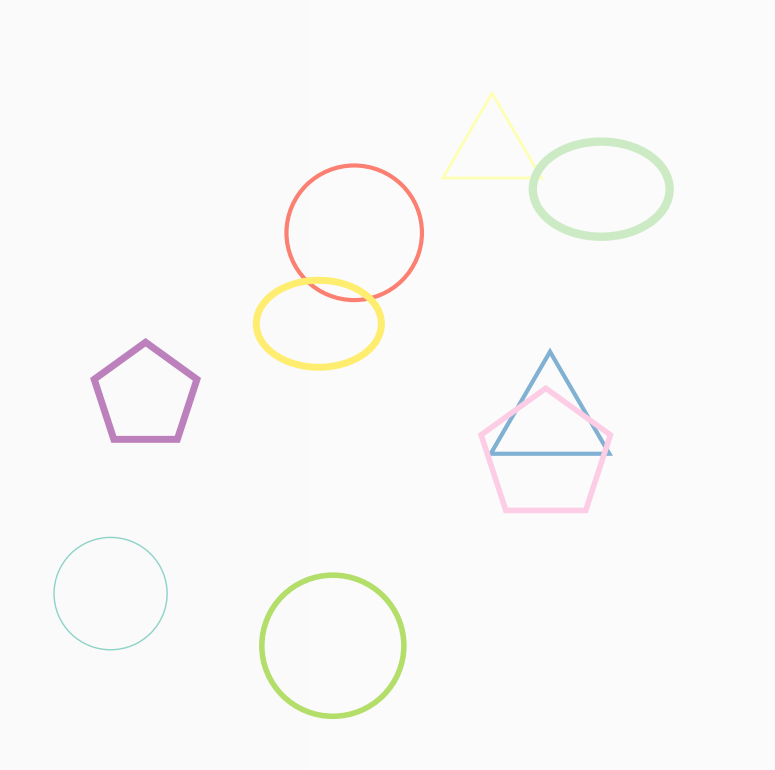[{"shape": "circle", "thickness": 0.5, "radius": 0.36, "center": [0.143, 0.229]}, {"shape": "triangle", "thickness": 1, "radius": 0.37, "center": [0.635, 0.806]}, {"shape": "circle", "thickness": 1.5, "radius": 0.44, "center": [0.457, 0.698]}, {"shape": "triangle", "thickness": 1.5, "radius": 0.44, "center": [0.71, 0.455]}, {"shape": "circle", "thickness": 2, "radius": 0.46, "center": [0.429, 0.161]}, {"shape": "pentagon", "thickness": 2, "radius": 0.44, "center": [0.704, 0.408]}, {"shape": "pentagon", "thickness": 2.5, "radius": 0.35, "center": [0.188, 0.486]}, {"shape": "oval", "thickness": 3, "radius": 0.44, "center": [0.776, 0.754]}, {"shape": "oval", "thickness": 2.5, "radius": 0.4, "center": [0.411, 0.58]}]